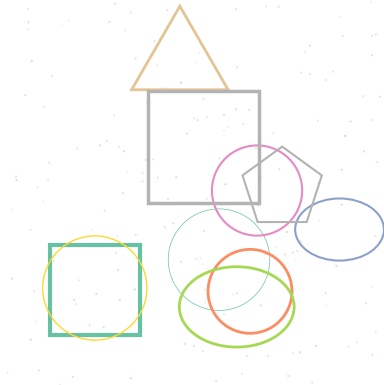[{"shape": "circle", "thickness": 0.5, "radius": 0.66, "center": [0.569, 0.326]}, {"shape": "square", "thickness": 3, "radius": 0.58, "center": [0.247, 0.248]}, {"shape": "circle", "thickness": 2, "radius": 0.54, "center": [0.649, 0.243]}, {"shape": "oval", "thickness": 1.5, "radius": 0.58, "center": [0.882, 0.404]}, {"shape": "circle", "thickness": 1.5, "radius": 0.59, "center": [0.668, 0.505]}, {"shape": "oval", "thickness": 2, "radius": 0.75, "center": [0.615, 0.203]}, {"shape": "circle", "thickness": 1, "radius": 0.68, "center": [0.246, 0.252]}, {"shape": "triangle", "thickness": 2, "radius": 0.72, "center": [0.467, 0.839]}, {"shape": "pentagon", "thickness": 1.5, "radius": 0.54, "center": [0.733, 0.511]}, {"shape": "square", "thickness": 2.5, "radius": 0.72, "center": [0.528, 0.617]}]